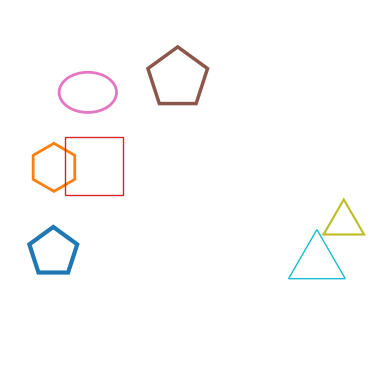[{"shape": "pentagon", "thickness": 3, "radius": 0.33, "center": [0.138, 0.345]}, {"shape": "hexagon", "thickness": 2, "radius": 0.31, "center": [0.14, 0.565]}, {"shape": "square", "thickness": 1, "radius": 0.37, "center": [0.244, 0.569]}, {"shape": "pentagon", "thickness": 2.5, "radius": 0.41, "center": [0.462, 0.797]}, {"shape": "oval", "thickness": 2, "radius": 0.37, "center": [0.228, 0.76]}, {"shape": "triangle", "thickness": 1.5, "radius": 0.3, "center": [0.893, 0.421]}, {"shape": "triangle", "thickness": 1, "radius": 0.43, "center": [0.823, 0.319]}]